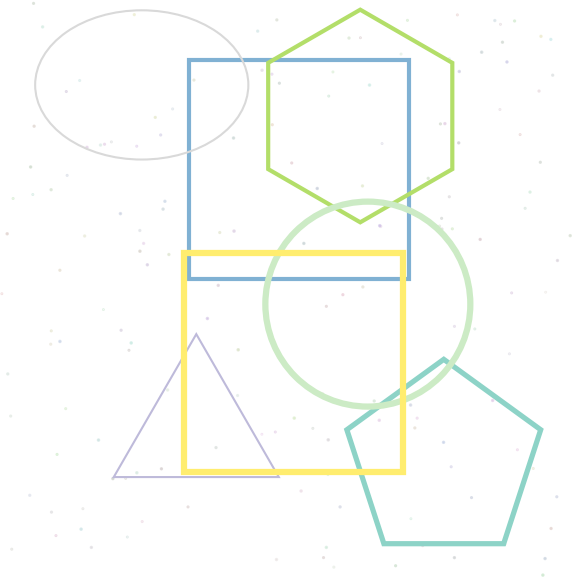[{"shape": "pentagon", "thickness": 2.5, "radius": 0.88, "center": [0.768, 0.2]}, {"shape": "triangle", "thickness": 1, "radius": 0.82, "center": [0.34, 0.256]}, {"shape": "square", "thickness": 2, "radius": 0.95, "center": [0.517, 0.706]}, {"shape": "hexagon", "thickness": 2, "radius": 0.92, "center": [0.624, 0.798]}, {"shape": "oval", "thickness": 1, "radius": 0.92, "center": [0.245, 0.852]}, {"shape": "circle", "thickness": 3, "radius": 0.89, "center": [0.637, 0.473]}, {"shape": "square", "thickness": 3, "radius": 0.95, "center": [0.508, 0.371]}]